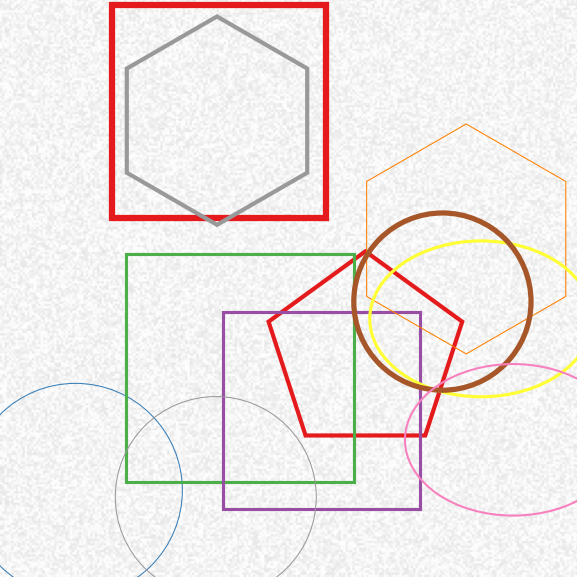[{"shape": "square", "thickness": 3, "radius": 0.93, "center": [0.379, 0.806]}, {"shape": "pentagon", "thickness": 2, "radius": 0.88, "center": [0.633, 0.388]}, {"shape": "circle", "thickness": 0.5, "radius": 0.93, "center": [0.131, 0.15]}, {"shape": "square", "thickness": 1.5, "radius": 0.99, "center": [0.416, 0.362]}, {"shape": "square", "thickness": 1.5, "radius": 0.85, "center": [0.557, 0.288]}, {"shape": "hexagon", "thickness": 0.5, "radius": 1.0, "center": [0.807, 0.585]}, {"shape": "oval", "thickness": 1.5, "radius": 0.96, "center": [0.833, 0.447]}, {"shape": "circle", "thickness": 2.5, "radius": 0.77, "center": [0.766, 0.477]}, {"shape": "oval", "thickness": 1, "radius": 0.94, "center": [0.889, 0.238]}, {"shape": "circle", "thickness": 0.5, "radius": 0.87, "center": [0.374, 0.138]}, {"shape": "hexagon", "thickness": 2, "radius": 0.9, "center": [0.376, 0.79]}]